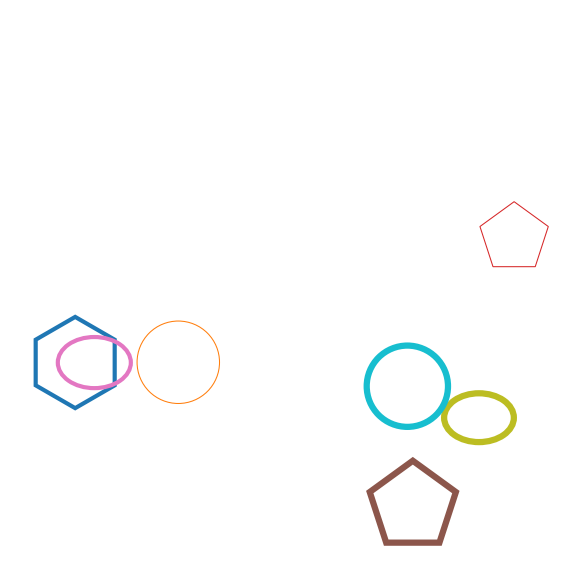[{"shape": "hexagon", "thickness": 2, "radius": 0.39, "center": [0.13, 0.371]}, {"shape": "circle", "thickness": 0.5, "radius": 0.36, "center": [0.309, 0.372]}, {"shape": "pentagon", "thickness": 0.5, "radius": 0.31, "center": [0.89, 0.588]}, {"shape": "pentagon", "thickness": 3, "radius": 0.39, "center": [0.715, 0.123]}, {"shape": "oval", "thickness": 2, "radius": 0.32, "center": [0.163, 0.371]}, {"shape": "oval", "thickness": 3, "radius": 0.3, "center": [0.829, 0.276]}, {"shape": "circle", "thickness": 3, "radius": 0.35, "center": [0.705, 0.33]}]